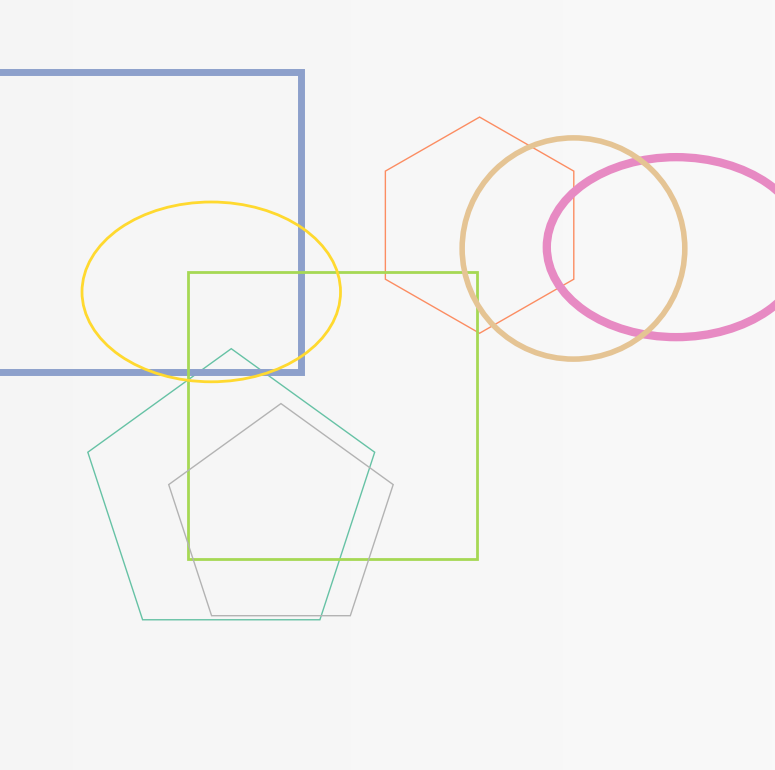[{"shape": "pentagon", "thickness": 0.5, "radius": 0.97, "center": [0.298, 0.353]}, {"shape": "hexagon", "thickness": 0.5, "radius": 0.7, "center": [0.619, 0.708]}, {"shape": "square", "thickness": 2.5, "radius": 0.98, "center": [0.193, 0.712]}, {"shape": "oval", "thickness": 3, "radius": 0.83, "center": [0.873, 0.679]}, {"shape": "square", "thickness": 1, "radius": 0.93, "center": [0.429, 0.461]}, {"shape": "oval", "thickness": 1, "radius": 0.83, "center": [0.273, 0.621]}, {"shape": "circle", "thickness": 2, "radius": 0.72, "center": [0.74, 0.677]}, {"shape": "pentagon", "thickness": 0.5, "radius": 0.76, "center": [0.363, 0.324]}]